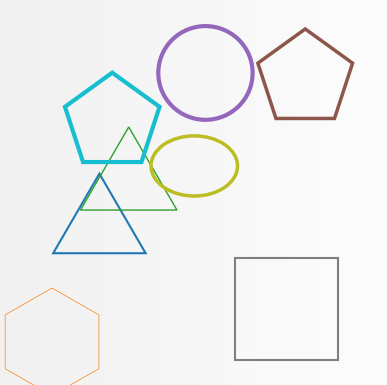[{"shape": "triangle", "thickness": 1.5, "radius": 0.69, "center": [0.257, 0.411]}, {"shape": "hexagon", "thickness": 0.5, "radius": 0.7, "center": [0.134, 0.112]}, {"shape": "triangle", "thickness": 1, "radius": 0.72, "center": [0.332, 0.526]}, {"shape": "circle", "thickness": 3, "radius": 0.61, "center": [0.53, 0.811]}, {"shape": "pentagon", "thickness": 2.5, "radius": 0.64, "center": [0.788, 0.796]}, {"shape": "square", "thickness": 1.5, "radius": 0.67, "center": [0.739, 0.198]}, {"shape": "oval", "thickness": 2.5, "radius": 0.56, "center": [0.501, 0.569]}, {"shape": "pentagon", "thickness": 3, "radius": 0.64, "center": [0.29, 0.683]}]